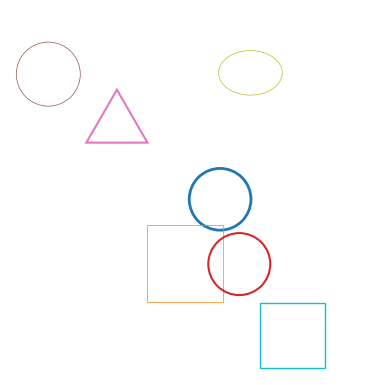[{"shape": "circle", "thickness": 2, "radius": 0.4, "center": [0.572, 0.482]}, {"shape": "square", "thickness": 0.5, "radius": 0.5, "center": [0.481, 0.316]}, {"shape": "circle", "thickness": 1.5, "radius": 0.4, "center": [0.622, 0.314]}, {"shape": "circle", "thickness": 0.5, "radius": 0.42, "center": [0.125, 0.807]}, {"shape": "triangle", "thickness": 1.5, "radius": 0.46, "center": [0.304, 0.675]}, {"shape": "oval", "thickness": 0.5, "radius": 0.41, "center": [0.65, 0.811]}, {"shape": "square", "thickness": 1, "radius": 0.42, "center": [0.759, 0.129]}]